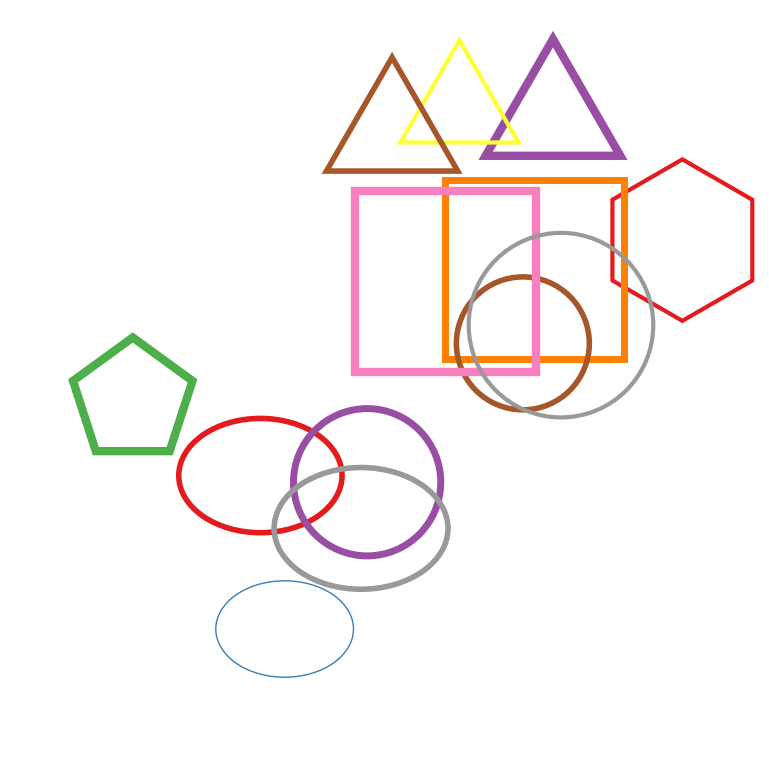[{"shape": "hexagon", "thickness": 1.5, "radius": 0.52, "center": [0.886, 0.688]}, {"shape": "oval", "thickness": 2, "radius": 0.53, "center": [0.338, 0.382]}, {"shape": "oval", "thickness": 0.5, "radius": 0.45, "center": [0.37, 0.183]}, {"shape": "pentagon", "thickness": 3, "radius": 0.41, "center": [0.172, 0.48]}, {"shape": "circle", "thickness": 2.5, "radius": 0.48, "center": [0.477, 0.374]}, {"shape": "triangle", "thickness": 3, "radius": 0.51, "center": [0.718, 0.848]}, {"shape": "square", "thickness": 2.5, "radius": 0.58, "center": [0.694, 0.65]}, {"shape": "triangle", "thickness": 1.5, "radius": 0.44, "center": [0.597, 0.859]}, {"shape": "triangle", "thickness": 2, "radius": 0.49, "center": [0.509, 0.827]}, {"shape": "circle", "thickness": 2, "radius": 0.43, "center": [0.679, 0.554]}, {"shape": "square", "thickness": 3, "radius": 0.59, "center": [0.579, 0.634]}, {"shape": "circle", "thickness": 1.5, "radius": 0.6, "center": [0.729, 0.578]}, {"shape": "oval", "thickness": 2, "radius": 0.56, "center": [0.469, 0.314]}]